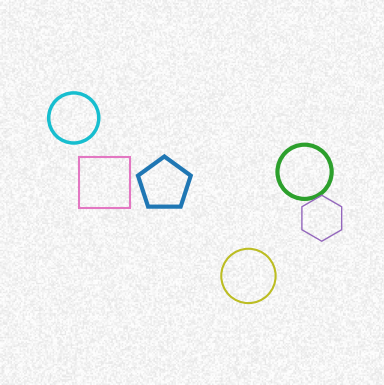[{"shape": "pentagon", "thickness": 3, "radius": 0.36, "center": [0.427, 0.522]}, {"shape": "circle", "thickness": 3, "radius": 0.35, "center": [0.791, 0.554]}, {"shape": "hexagon", "thickness": 1, "radius": 0.3, "center": [0.836, 0.433]}, {"shape": "square", "thickness": 1.5, "radius": 0.33, "center": [0.271, 0.525]}, {"shape": "circle", "thickness": 1.5, "radius": 0.35, "center": [0.645, 0.283]}, {"shape": "circle", "thickness": 2.5, "radius": 0.33, "center": [0.192, 0.694]}]